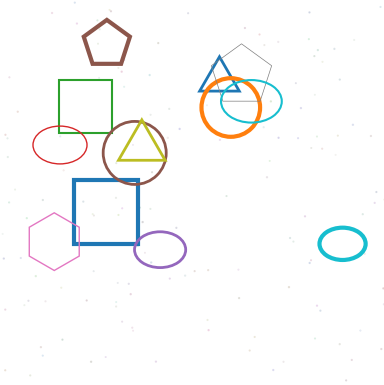[{"shape": "triangle", "thickness": 2, "radius": 0.3, "center": [0.57, 0.793]}, {"shape": "square", "thickness": 3, "radius": 0.42, "center": [0.276, 0.449]}, {"shape": "circle", "thickness": 3, "radius": 0.38, "center": [0.599, 0.721]}, {"shape": "square", "thickness": 1.5, "radius": 0.34, "center": [0.222, 0.724]}, {"shape": "oval", "thickness": 1, "radius": 0.35, "center": [0.156, 0.623]}, {"shape": "oval", "thickness": 2, "radius": 0.33, "center": [0.416, 0.351]}, {"shape": "pentagon", "thickness": 3, "radius": 0.32, "center": [0.278, 0.885]}, {"shape": "circle", "thickness": 2, "radius": 0.41, "center": [0.35, 0.603]}, {"shape": "hexagon", "thickness": 1, "radius": 0.37, "center": [0.141, 0.372]}, {"shape": "pentagon", "thickness": 0.5, "radius": 0.41, "center": [0.627, 0.804]}, {"shape": "triangle", "thickness": 2, "radius": 0.35, "center": [0.368, 0.619]}, {"shape": "oval", "thickness": 3, "radius": 0.3, "center": [0.89, 0.367]}, {"shape": "oval", "thickness": 1.5, "radius": 0.39, "center": [0.653, 0.737]}]